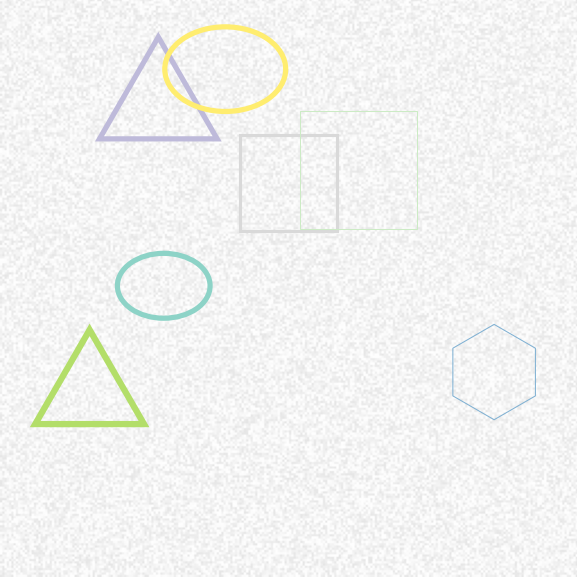[{"shape": "oval", "thickness": 2.5, "radius": 0.4, "center": [0.284, 0.504]}, {"shape": "triangle", "thickness": 2.5, "radius": 0.59, "center": [0.274, 0.817]}, {"shape": "hexagon", "thickness": 0.5, "radius": 0.41, "center": [0.856, 0.355]}, {"shape": "triangle", "thickness": 3, "radius": 0.54, "center": [0.155, 0.319]}, {"shape": "square", "thickness": 1.5, "radius": 0.42, "center": [0.499, 0.683]}, {"shape": "square", "thickness": 0.5, "radius": 0.51, "center": [0.621, 0.705]}, {"shape": "oval", "thickness": 2.5, "radius": 0.52, "center": [0.39, 0.879]}]